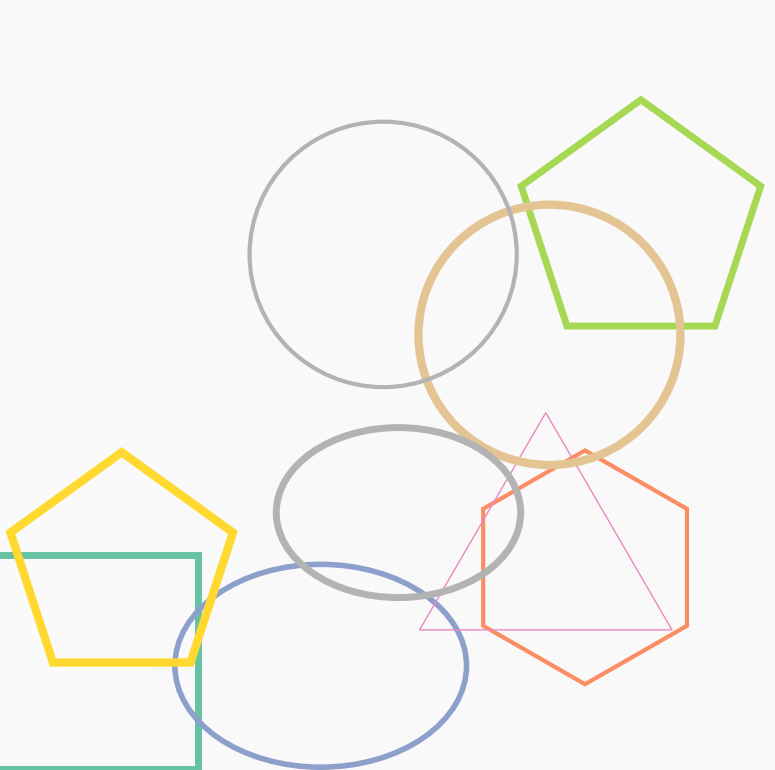[{"shape": "square", "thickness": 2.5, "radius": 0.7, "center": [0.116, 0.14]}, {"shape": "hexagon", "thickness": 1.5, "radius": 0.76, "center": [0.755, 0.263]}, {"shape": "oval", "thickness": 2, "radius": 0.94, "center": [0.414, 0.135]}, {"shape": "triangle", "thickness": 0.5, "radius": 0.94, "center": [0.704, 0.276]}, {"shape": "pentagon", "thickness": 2.5, "radius": 0.81, "center": [0.827, 0.708]}, {"shape": "pentagon", "thickness": 3, "radius": 0.75, "center": [0.157, 0.262]}, {"shape": "circle", "thickness": 3, "radius": 0.85, "center": [0.709, 0.565]}, {"shape": "circle", "thickness": 1.5, "radius": 0.86, "center": [0.494, 0.67]}, {"shape": "oval", "thickness": 2.5, "radius": 0.79, "center": [0.514, 0.334]}]